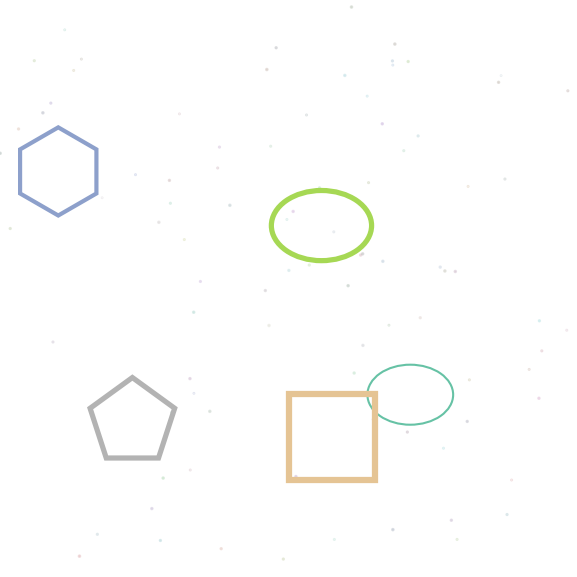[{"shape": "oval", "thickness": 1, "radius": 0.37, "center": [0.71, 0.316]}, {"shape": "hexagon", "thickness": 2, "radius": 0.38, "center": [0.101, 0.702]}, {"shape": "oval", "thickness": 2.5, "radius": 0.43, "center": [0.557, 0.609]}, {"shape": "square", "thickness": 3, "radius": 0.37, "center": [0.575, 0.243]}, {"shape": "pentagon", "thickness": 2.5, "radius": 0.39, "center": [0.229, 0.268]}]